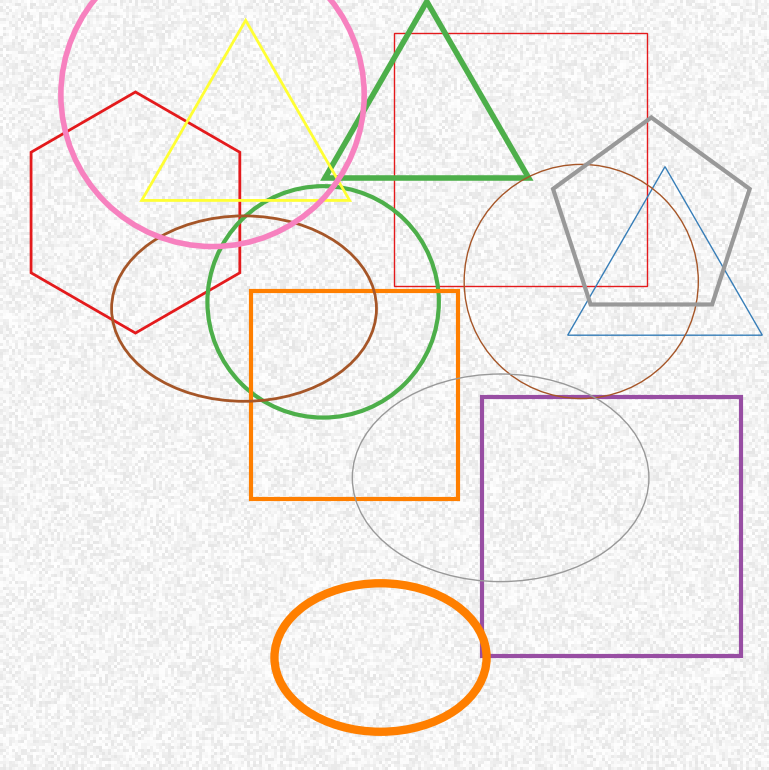[{"shape": "hexagon", "thickness": 1, "radius": 0.78, "center": [0.176, 0.724]}, {"shape": "square", "thickness": 0.5, "radius": 0.82, "center": [0.676, 0.793]}, {"shape": "triangle", "thickness": 0.5, "radius": 0.73, "center": [0.864, 0.638]}, {"shape": "triangle", "thickness": 2, "radius": 0.76, "center": [0.554, 0.845]}, {"shape": "circle", "thickness": 1.5, "radius": 0.75, "center": [0.42, 0.608]}, {"shape": "square", "thickness": 1.5, "radius": 0.84, "center": [0.794, 0.317]}, {"shape": "square", "thickness": 1.5, "radius": 0.67, "center": [0.461, 0.487]}, {"shape": "oval", "thickness": 3, "radius": 0.69, "center": [0.494, 0.146]}, {"shape": "triangle", "thickness": 1, "radius": 0.78, "center": [0.319, 0.818]}, {"shape": "oval", "thickness": 1, "radius": 0.86, "center": [0.317, 0.599]}, {"shape": "circle", "thickness": 0.5, "radius": 0.76, "center": [0.755, 0.634]}, {"shape": "circle", "thickness": 2, "radius": 0.98, "center": [0.276, 0.877]}, {"shape": "oval", "thickness": 0.5, "radius": 0.96, "center": [0.65, 0.379]}, {"shape": "pentagon", "thickness": 1.5, "radius": 0.67, "center": [0.846, 0.713]}]